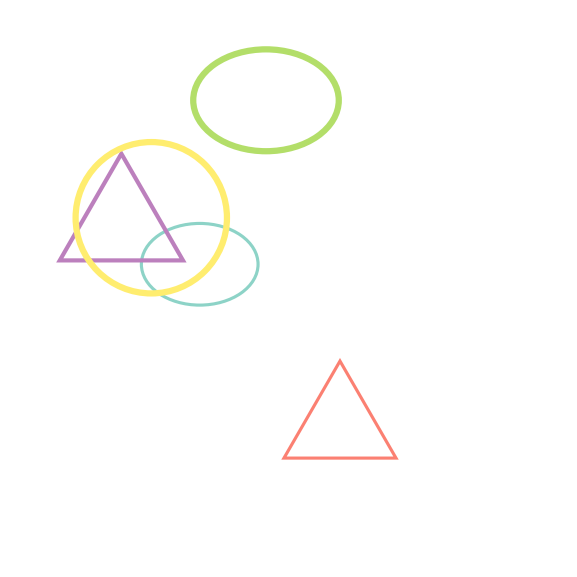[{"shape": "oval", "thickness": 1.5, "radius": 0.51, "center": [0.346, 0.542]}, {"shape": "triangle", "thickness": 1.5, "radius": 0.56, "center": [0.589, 0.262]}, {"shape": "oval", "thickness": 3, "radius": 0.63, "center": [0.461, 0.825]}, {"shape": "triangle", "thickness": 2, "radius": 0.62, "center": [0.21, 0.61]}, {"shape": "circle", "thickness": 3, "radius": 0.66, "center": [0.262, 0.622]}]